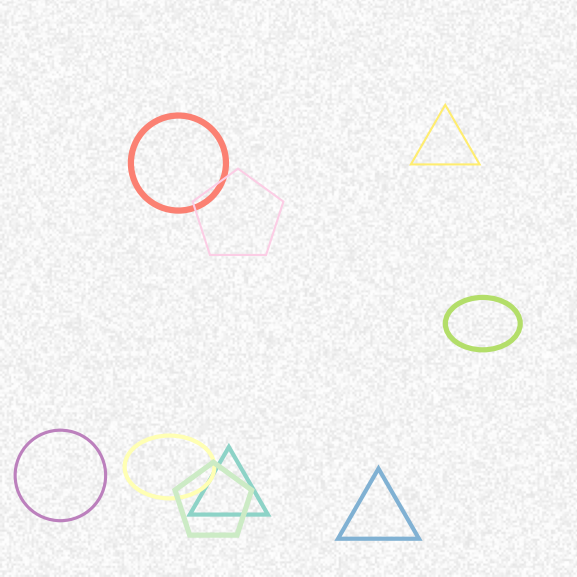[{"shape": "triangle", "thickness": 2, "radius": 0.39, "center": [0.396, 0.147]}, {"shape": "oval", "thickness": 2, "radius": 0.39, "center": [0.293, 0.191]}, {"shape": "circle", "thickness": 3, "radius": 0.41, "center": [0.309, 0.717]}, {"shape": "triangle", "thickness": 2, "radius": 0.4, "center": [0.655, 0.107]}, {"shape": "oval", "thickness": 2.5, "radius": 0.32, "center": [0.836, 0.439]}, {"shape": "pentagon", "thickness": 1, "radius": 0.41, "center": [0.412, 0.625]}, {"shape": "circle", "thickness": 1.5, "radius": 0.39, "center": [0.105, 0.176]}, {"shape": "pentagon", "thickness": 2.5, "radius": 0.35, "center": [0.369, 0.129]}, {"shape": "triangle", "thickness": 1, "radius": 0.34, "center": [0.771, 0.749]}]